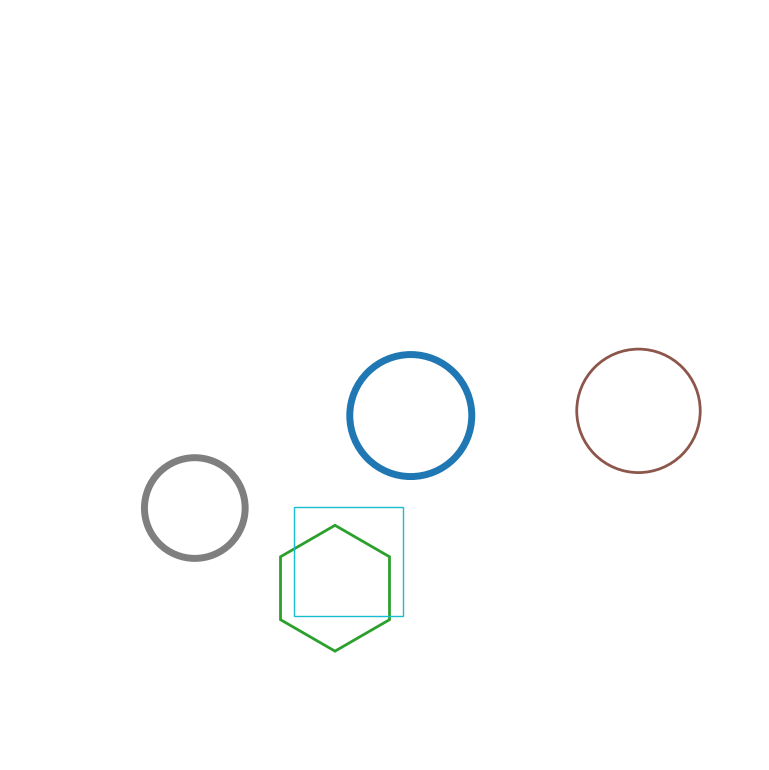[{"shape": "circle", "thickness": 2.5, "radius": 0.4, "center": [0.533, 0.46]}, {"shape": "hexagon", "thickness": 1, "radius": 0.41, "center": [0.435, 0.236]}, {"shape": "circle", "thickness": 1, "radius": 0.4, "center": [0.829, 0.466]}, {"shape": "circle", "thickness": 2.5, "radius": 0.33, "center": [0.253, 0.34]}, {"shape": "square", "thickness": 0.5, "radius": 0.35, "center": [0.453, 0.271]}]